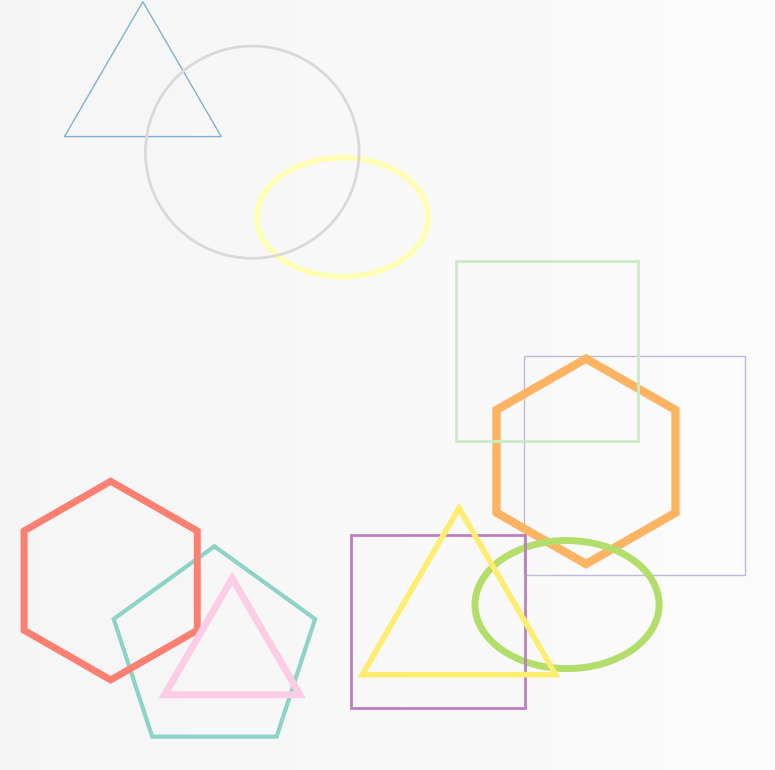[{"shape": "pentagon", "thickness": 1.5, "radius": 0.68, "center": [0.277, 0.154]}, {"shape": "oval", "thickness": 2, "radius": 0.55, "center": [0.442, 0.718]}, {"shape": "square", "thickness": 0.5, "radius": 0.71, "center": [0.819, 0.395]}, {"shape": "hexagon", "thickness": 2.5, "radius": 0.65, "center": [0.143, 0.246]}, {"shape": "triangle", "thickness": 0.5, "radius": 0.58, "center": [0.184, 0.881]}, {"shape": "hexagon", "thickness": 3, "radius": 0.67, "center": [0.756, 0.401]}, {"shape": "oval", "thickness": 2.5, "radius": 0.59, "center": [0.732, 0.215]}, {"shape": "triangle", "thickness": 2.5, "radius": 0.5, "center": [0.3, 0.148]}, {"shape": "circle", "thickness": 1, "radius": 0.69, "center": [0.325, 0.802]}, {"shape": "square", "thickness": 1, "radius": 0.56, "center": [0.565, 0.193]}, {"shape": "square", "thickness": 1, "radius": 0.58, "center": [0.706, 0.544]}, {"shape": "triangle", "thickness": 2, "radius": 0.72, "center": [0.592, 0.196]}]